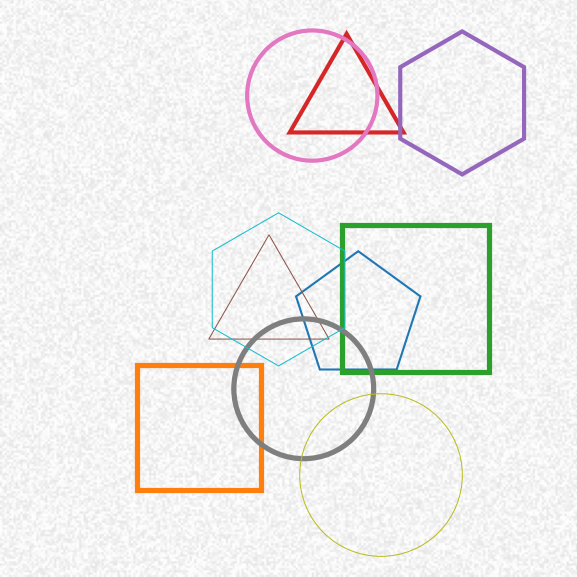[{"shape": "pentagon", "thickness": 1, "radius": 0.57, "center": [0.62, 0.451]}, {"shape": "square", "thickness": 2.5, "radius": 0.54, "center": [0.345, 0.259]}, {"shape": "square", "thickness": 2.5, "radius": 0.64, "center": [0.719, 0.482]}, {"shape": "triangle", "thickness": 2, "radius": 0.57, "center": [0.6, 0.827]}, {"shape": "hexagon", "thickness": 2, "radius": 0.62, "center": [0.8, 0.821]}, {"shape": "triangle", "thickness": 0.5, "radius": 0.6, "center": [0.466, 0.472]}, {"shape": "circle", "thickness": 2, "radius": 0.56, "center": [0.541, 0.834]}, {"shape": "circle", "thickness": 2.5, "radius": 0.61, "center": [0.526, 0.326]}, {"shape": "circle", "thickness": 0.5, "radius": 0.7, "center": [0.66, 0.177]}, {"shape": "hexagon", "thickness": 0.5, "radius": 0.66, "center": [0.482, 0.498]}]